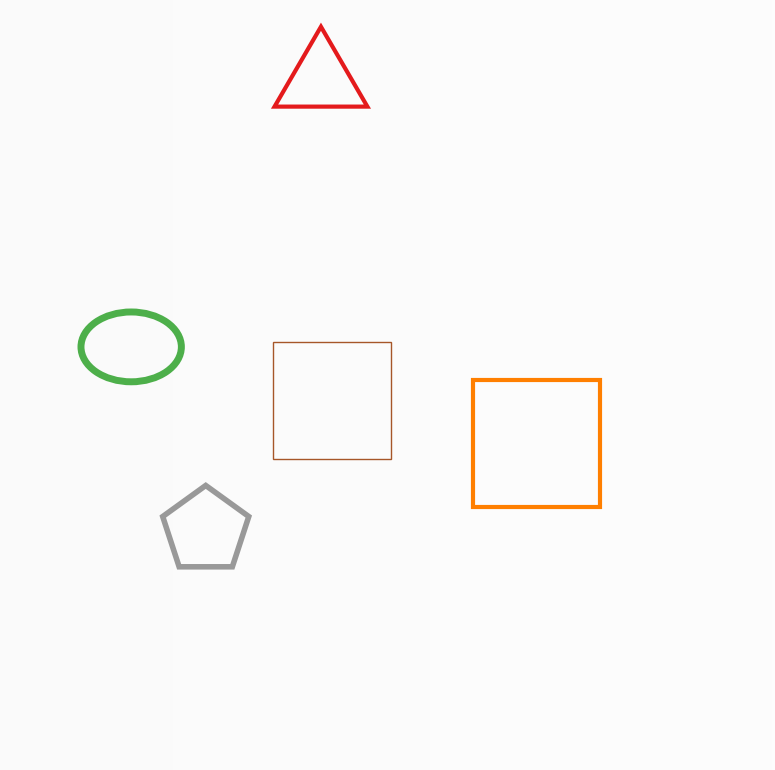[{"shape": "triangle", "thickness": 1.5, "radius": 0.35, "center": [0.414, 0.896]}, {"shape": "oval", "thickness": 2.5, "radius": 0.32, "center": [0.169, 0.55]}, {"shape": "square", "thickness": 1.5, "radius": 0.41, "center": [0.693, 0.424]}, {"shape": "square", "thickness": 0.5, "radius": 0.38, "center": [0.429, 0.48]}, {"shape": "pentagon", "thickness": 2, "radius": 0.29, "center": [0.265, 0.311]}]